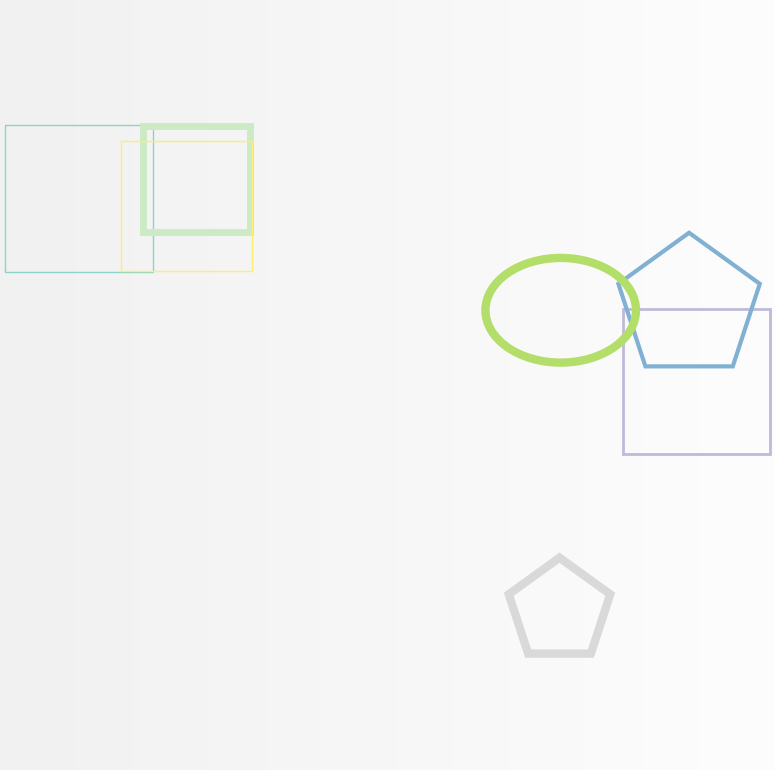[{"shape": "square", "thickness": 0.5, "radius": 0.48, "center": [0.102, 0.742]}, {"shape": "square", "thickness": 1, "radius": 0.47, "center": [0.899, 0.504]}, {"shape": "pentagon", "thickness": 1.5, "radius": 0.48, "center": [0.889, 0.602]}, {"shape": "oval", "thickness": 3, "radius": 0.49, "center": [0.724, 0.597]}, {"shape": "pentagon", "thickness": 3, "radius": 0.34, "center": [0.722, 0.207]}, {"shape": "square", "thickness": 2.5, "radius": 0.34, "center": [0.254, 0.768]}, {"shape": "square", "thickness": 0.5, "radius": 0.42, "center": [0.241, 0.732]}]